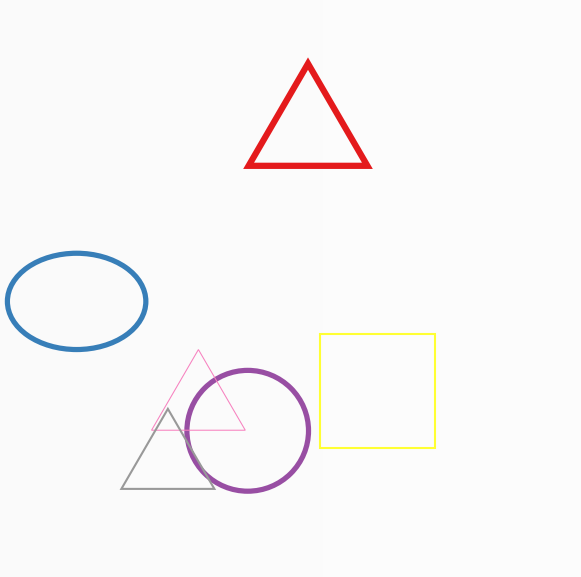[{"shape": "triangle", "thickness": 3, "radius": 0.59, "center": [0.53, 0.771]}, {"shape": "oval", "thickness": 2.5, "radius": 0.6, "center": [0.132, 0.477]}, {"shape": "circle", "thickness": 2.5, "radius": 0.52, "center": [0.426, 0.253]}, {"shape": "square", "thickness": 1, "radius": 0.5, "center": [0.649, 0.322]}, {"shape": "triangle", "thickness": 0.5, "radius": 0.47, "center": [0.341, 0.301]}, {"shape": "triangle", "thickness": 1, "radius": 0.46, "center": [0.289, 0.199]}]